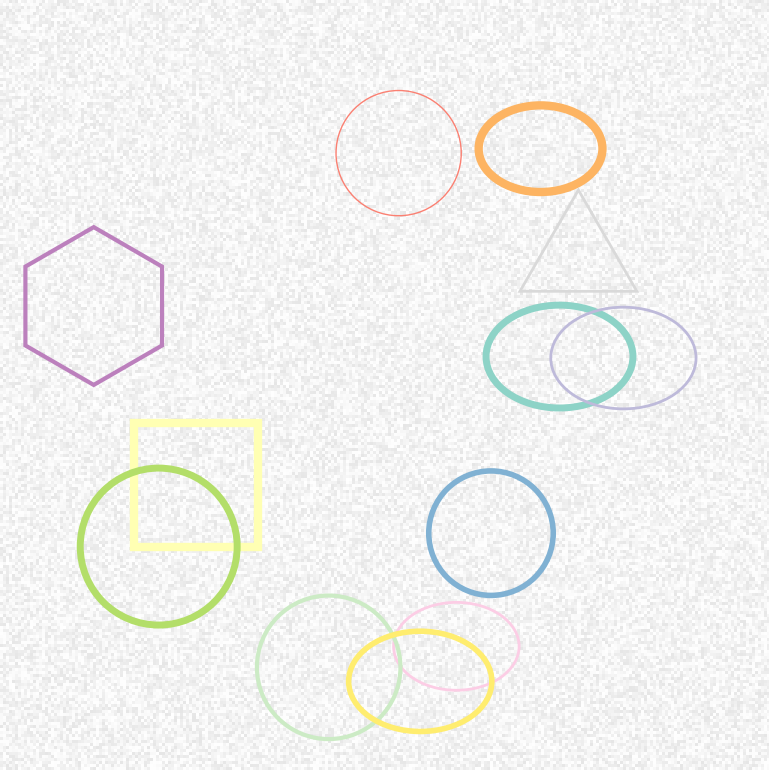[{"shape": "oval", "thickness": 2.5, "radius": 0.48, "center": [0.727, 0.537]}, {"shape": "square", "thickness": 3, "radius": 0.4, "center": [0.254, 0.37]}, {"shape": "oval", "thickness": 1, "radius": 0.47, "center": [0.81, 0.535]}, {"shape": "circle", "thickness": 0.5, "radius": 0.41, "center": [0.518, 0.801]}, {"shape": "circle", "thickness": 2, "radius": 0.4, "center": [0.638, 0.308]}, {"shape": "oval", "thickness": 3, "radius": 0.4, "center": [0.702, 0.807]}, {"shape": "circle", "thickness": 2.5, "radius": 0.51, "center": [0.206, 0.29]}, {"shape": "oval", "thickness": 1, "radius": 0.41, "center": [0.593, 0.161]}, {"shape": "triangle", "thickness": 1, "radius": 0.44, "center": [0.751, 0.666]}, {"shape": "hexagon", "thickness": 1.5, "radius": 0.51, "center": [0.122, 0.603]}, {"shape": "circle", "thickness": 1.5, "radius": 0.47, "center": [0.427, 0.133]}, {"shape": "oval", "thickness": 2, "radius": 0.47, "center": [0.546, 0.115]}]